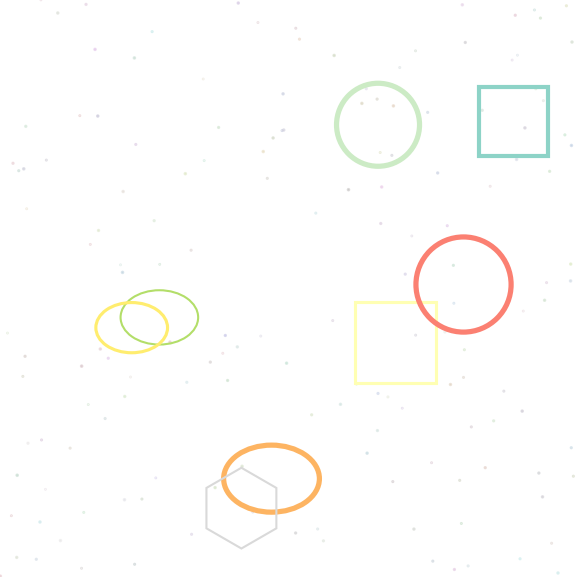[{"shape": "square", "thickness": 2, "radius": 0.3, "center": [0.889, 0.789]}, {"shape": "square", "thickness": 1.5, "radius": 0.35, "center": [0.685, 0.406]}, {"shape": "circle", "thickness": 2.5, "radius": 0.41, "center": [0.803, 0.506]}, {"shape": "oval", "thickness": 2.5, "radius": 0.41, "center": [0.47, 0.17]}, {"shape": "oval", "thickness": 1, "radius": 0.34, "center": [0.276, 0.45]}, {"shape": "hexagon", "thickness": 1, "radius": 0.35, "center": [0.418, 0.119]}, {"shape": "circle", "thickness": 2.5, "radius": 0.36, "center": [0.655, 0.783]}, {"shape": "oval", "thickness": 1.5, "radius": 0.31, "center": [0.228, 0.432]}]